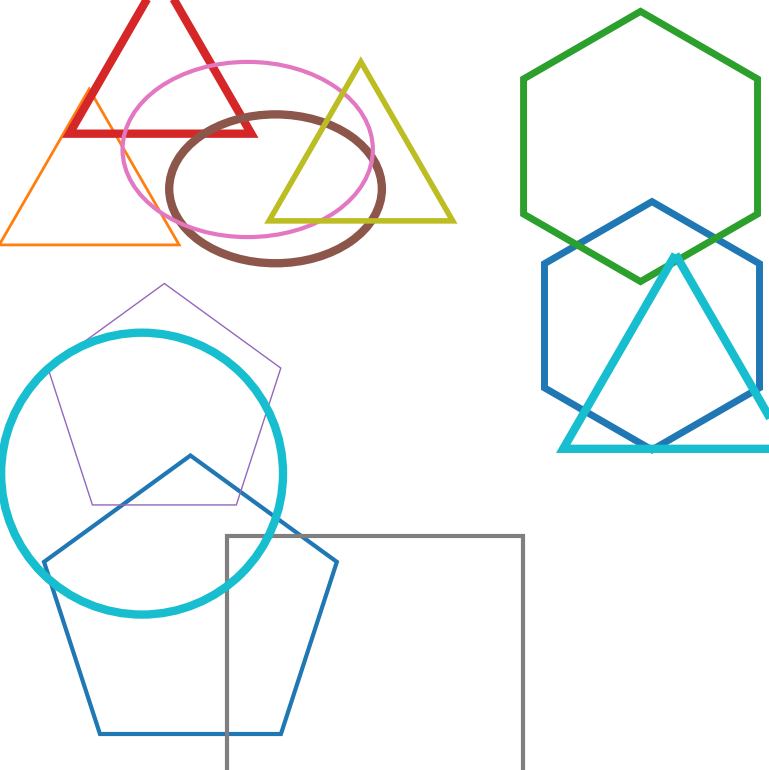[{"shape": "pentagon", "thickness": 1.5, "radius": 1.0, "center": [0.247, 0.209]}, {"shape": "hexagon", "thickness": 2.5, "radius": 0.81, "center": [0.847, 0.577]}, {"shape": "triangle", "thickness": 1, "radius": 0.67, "center": [0.116, 0.749]}, {"shape": "hexagon", "thickness": 2.5, "radius": 0.88, "center": [0.832, 0.81]}, {"shape": "triangle", "thickness": 3, "radius": 0.68, "center": [0.208, 0.895]}, {"shape": "pentagon", "thickness": 0.5, "radius": 0.79, "center": [0.213, 0.473]}, {"shape": "oval", "thickness": 3, "radius": 0.69, "center": [0.358, 0.755]}, {"shape": "oval", "thickness": 1.5, "radius": 0.81, "center": [0.322, 0.806]}, {"shape": "square", "thickness": 1.5, "radius": 0.96, "center": [0.487, 0.112]}, {"shape": "triangle", "thickness": 2, "radius": 0.69, "center": [0.469, 0.782]}, {"shape": "triangle", "thickness": 3, "radius": 0.84, "center": [0.877, 0.501]}, {"shape": "circle", "thickness": 3, "radius": 0.92, "center": [0.185, 0.385]}]